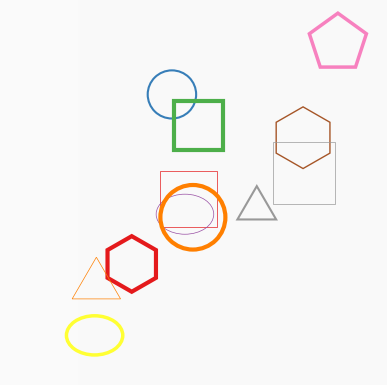[{"shape": "hexagon", "thickness": 3, "radius": 0.36, "center": [0.34, 0.314]}, {"shape": "square", "thickness": 0.5, "radius": 0.37, "center": [0.486, 0.483]}, {"shape": "circle", "thickness": 1.5, "radius": 0.31, "center": [0.444, 0.755]}, {"shape": "square", "thickness": 3, "radius": 0.32, "center": [0.512, 0.674]}, {"shape": "oval", "thickness": 0.5, "radius": 0.37, "center": [0.477, 0.444]}, {"shape": "circle", "thickness": 3, "radius": 0.42, "center": [0.498, 0.436]}, {"shape": "triangle", "thickness": 0.5, "radius": 0.36, "center": [0.249, 0.26]}, {"shape": "oval", "thickness": 2.5, "radius": 0.36, "center": [0.244, 0.129]}, {"shape": "hexagon", "thickness": 1, "radius": 0.4, "center": [0.782, 0.642]}, {"shape": "pentagon", "thickness": 2.5, "radius": 0.39, "center": [0.872, 0.888]}, {"shape": "square", "thickness": 0.5, "radius": 0.4, "center": [0.785, 0.551]}, {"shape": "triangle", "thickness": 1.5, "radius": 0.29, "center": [0.663, 0.459]}]